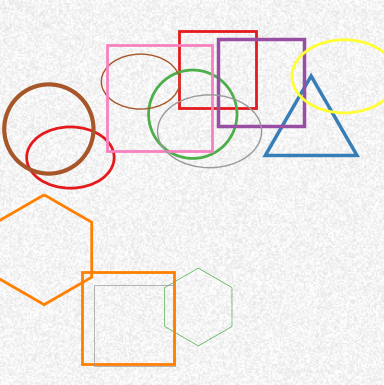[{"shape": "square", "thickness": 2, "radius": 0.5, "center": [0.565, 0.819]}, {"shape": "oval", "thickness": 2, "radius": 0.57, "center": [0.183, 0.591]}, {"shape": "triangle", "thickness": 2.5, "radius": 0.69, "center": [0.808, 0.665]}, {"shape": "hexagon", "thickness": 0.5, "radius": 0.51, "center": [0.515, 0.203]}, {"shape": "circle", "thickness": 2, "radius": 0.57, "center": [0.501, 0.703]}, {"shape": "square", "thickness": 2.5, "radius": 0.56, "center": [0.678, 0.785]}, {"shape": "hexagon", "thickness": 2, "radius": 0.71, "center": [0.115, 0.351]}, {"shape": "square", "thickness": 2, "radius": 0.6, "center": [0.333, 0.174]}, {"shape": "oval", "thickness": 2, "radius": 0.68, "center": [0.894, 0.802]}, {"shape": "oval", "thickness": 1, "radius": 0.51, "center": [0.365, 0.788]}, {"shape": "circle", "thickness": 3, "radius": 0.58, "center": [0.127, 0.665]}, {"shape": "square", "thickness": 2, "radius": 0.69, "center": [0.414, 0.746]}, {"shape": "square", "thickness": 0.5, "radius": 0.53, "center": [0.35, 0.154]}, {"shape": "oval", "thickness": 1, "radius": 0.68, "center": [0.544, 0.659]}]